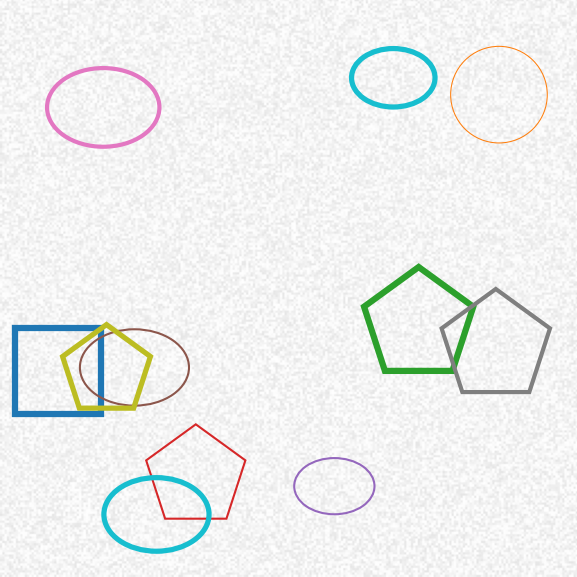[{"shape": "square", "thickness": 3, "radius": 0.37, "center": [0.1, 0.357]}, {"shape": "circle", "thickness": 0.5, "radius": 0.42, "center": [0.864, 0.835]}, {"shape": "pentagon", "thickness": 3, "radius": 0.5, "center": [0.725, 0.437]}, {"shape": "pentagon", "thickness": 1, "radius": 0.45, "center": [0.339, 0.174]}, {"shape": "oval", "thickness": 1, "radius": 0.35, "center": [0.579, 0.157]}, {"shape": "oval", "thickness": 1, "radius": 0.47, "center": [0.233, 0.363]}, {"shape": "oval", "thickness": 2, "radius": 0.49, "center": [0.179, 0.813]}, {"shape": "pentagon", "thickness": 2, "radius": 0.49, "center": [0.859, 0.4]}, {"shape": "pentagon", "thickness": 2.5, "radius": 0.4, "center": [0.184, 0.357]}, {"shape": "oval", "thickness": 2.5, "radius": 0.46, "center": [0.271, 0.108]}, {"shape": "oval", "thickness": 2.5, "radius": 0.36, "center": [0.681, 0.864]}]